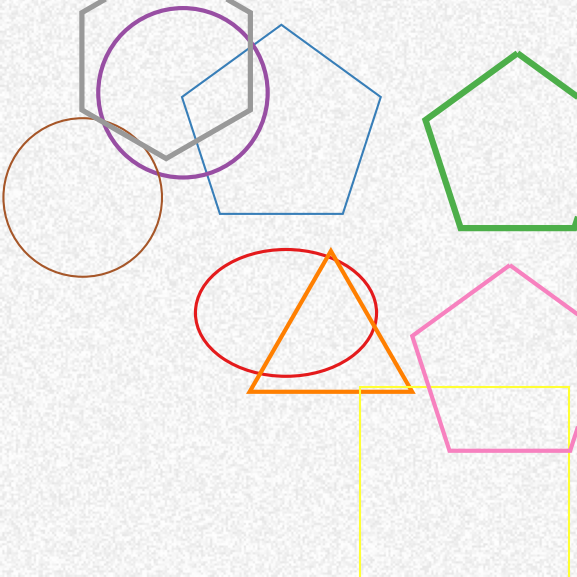[{"shape": "oval", "thickness": 1.5, "radius": 0.78, "center": [0.495, 0.457]}, {"shape": "pentagon", "thickness": 1, "radius": 0.9, "center": [0.487, 0.775]}, {"shape": "pentagon", "thickness": 3, "radius": 0.84, "center": [0.896, 0.74]}, {"shape": "circle", "thickness": 2, "radius": 0.73, "center": [0.317, 0.838]}, {"shape": "triangle", "thickness": 2, "radius": 0.81, "center": [0.573, 0.402]}, {"shape": "square", "thickness": 1, "radius": 0.9, "center": [0.804, 0.147]}, {"shape": "circle", "thickness": 1, "radius": 0.69, "center": [0.143, 0.657]}, {"shape": "pentagon", "thickness": 2, "radius": 0.89, "center": [0.883, 0.362]}, {"shape": "hexagon", "thickness": 2.5, "radius": 0.84, "center": [0.288, 0.893]}]